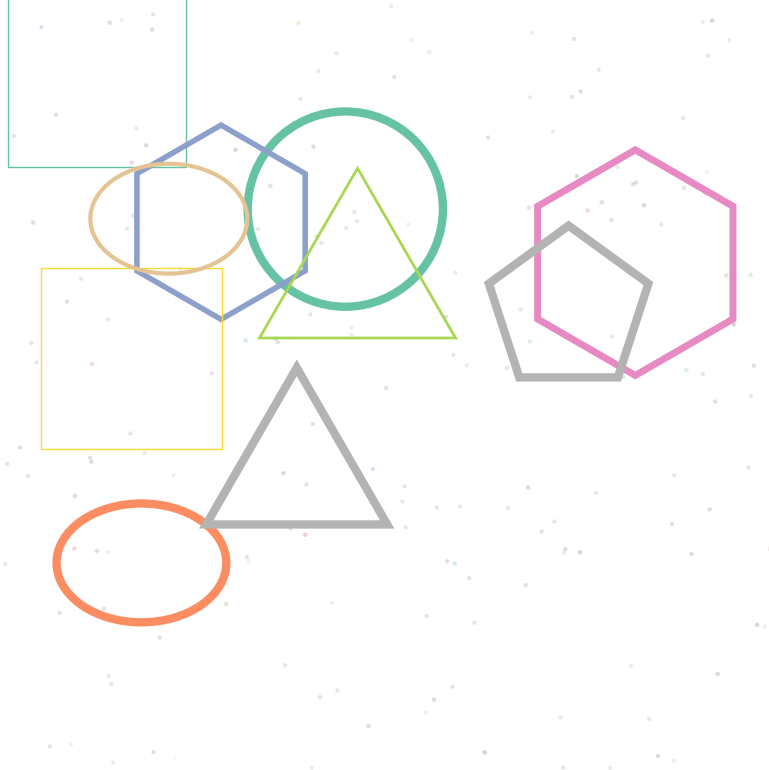[{"shape": "square", "thickness": 0.5, "radius": 0.58, "center": [0.126, 0.899]}, {"shape": "circle", "thickness": 3, "radius": 0.63, "center": [0.448, 0.728]}, {"shape": "oval", "thickness": 3, "radius": 0.55, "center": [0.184, 0.269]}, {"shape": "hexagon", "thickness": 2, "radius": 0.63, "center": [0.287, 0.711]}, {"shape": "hexagon", "thickness": 2.5, "radius": 0.73, "center": [0.825, 0.659]}, {"shape": "triangle", "thickness": 1, "radius": 0.73, "center": [0.464, 0.635]}, {"shape": "square", "thickness": 0.5, "radius": 0.59, "center": [0.171, 0.534]}, {"shape": "oval", "thickness": 1.5, "radius": 0.51, "center": [0.219, 0.716]}, {"shape": "triangle", "thickness": 3, "radius": 0.68, "center": [0.385, 0.387]}, {"shape": "pentagon", "thickness": 3, "radius": 0.54, "center": [0.738, 0.598]}]